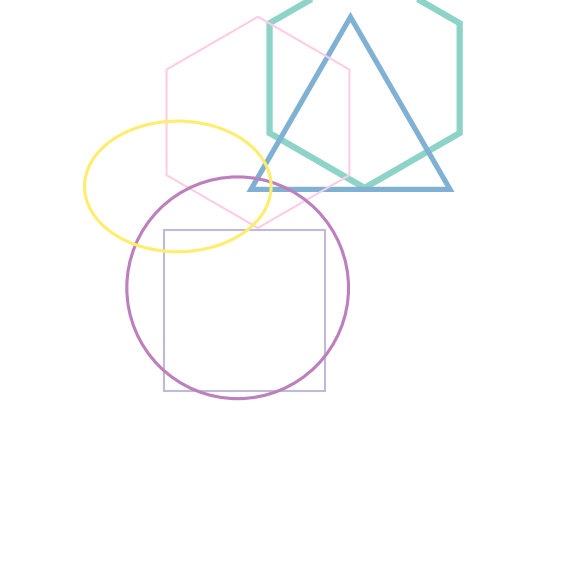[{"shape": "hexagon", "thickness": 3, "radius": 0.95, "center": [0.631, 0.864]}, {"shape": "square", "thickness": 1, "radius": 0.7, "center": [0.424, 0.461]}, {"shape": "triangle", "thickness": 2.5, "radius": 0.99, "center": [0.607, 0.771]}, {"shape": "hexagon", "thickness": 1, "radius": 0.91, "center": [0.447, 0.787]}, {"shape": "circle", "thickness": 1.5, "radius": 0.96, "center": [0.412, 0.501]}, {"shape": "oval", "thickness": 1.5, "radius": 0.81, "center": [0.308, 0.676]}]